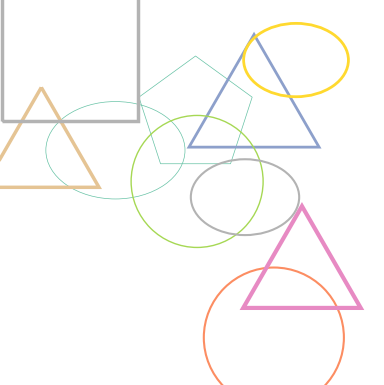[{"shape": "pentagon", "thickness": 0.5, "radius": 0.77, "center": [0.508, 0.7]}, {"shape": "oval", "thickness": 0.5, "radius": 0.9, "center": [0.3, 0.61]}, {"shape": "circle", "thickness": 1.5, "radius": 0.91, "center": [0.711, 0.123]}, {"shape": "triangle", "thickness": 2, "radius": 0.98, "center": [0.66, 0.715]}, {"shape": "triangle", "thickness": 3, "radius": 0.88, "center": [0.784, 0.288]}, {"shape": "circle", "thickness": 1, "radius": 0.86, "center": [0.512, 0.529]}, {"shape": "oval", "thickness": 2, "radius": 0.68, "center": [0.769, 0.844]}, {"shape": "triangle", "thickness": 2.5, "radius": 0.86, "center": [0.107, 0.6]}, {"shape": "square", "thickness": 2.5, "radius": 0.88, "center": [0.181, 0.862]}, {"shape": "oval", "thickness": 1.5, "radius": 0.7, "center": [0.636, 0.488]}]